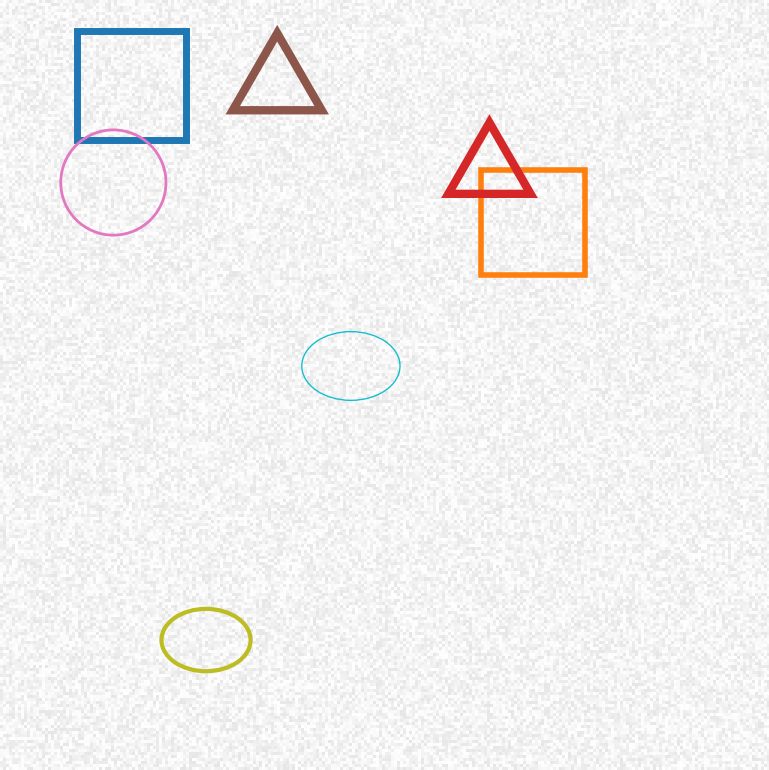[{"shape": "square", "thickness": 2.5, "radius": 0.35, "center": [0.171, 0.889]}, {"shape": "square", "thickness": 2, "radius": 0.34, "center": [0.692, 0.711]}, {"shape": "triangle", "thickness": 3, "radius": 0.31, "center": [0.636, 0.779]}, {"shape": "triangle", "thickness": 3, "radius": 0.33, "center": [0.36, 0.89]}, {"shape": "circle", "thickness": 1, "radius": 0.34, "center": [0.147, 0.763]}, {"shape": "oval", "thickness": 1.5, "radius": 0.29, "center": [0.268, 0.169]}, {"shape": "oval", "thickness": 0.5, "radius": 0.32, "center": [0.456, 0.525]}]